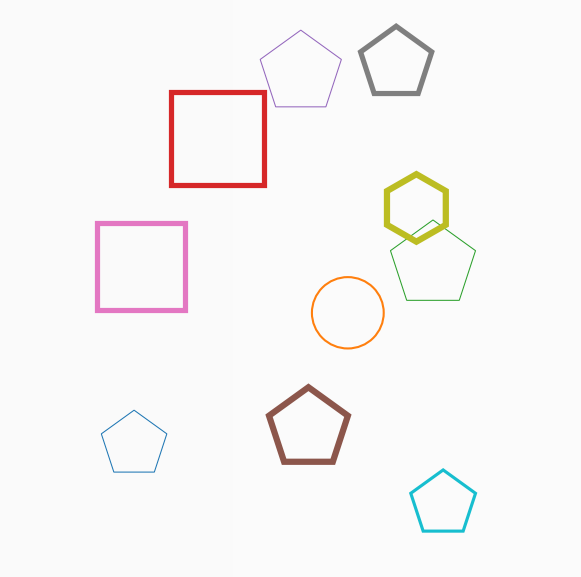[{"shape": "pentagon", "thickness": 0.5, "radius": 0.3, "center": [0.231, 0.23]}, {"shape": "circle", "thickness": 1, "radius": 0.31, "center": [0.598, 0.458]}, {"shape": "pentagon", "thickness": 0.5, "radius": 0.38, "center": [0.745, 0.541]}, {"shape": "square", "thickness": 2.5, "radius": 0.4, "center": [0.374, 0.759]}, {"shape": "pentagon", "thickness": 0.5, "radius": 0.37, "center": [0.517, 0.874]}, {"shape": "pentagon", "thickness": 3, "radius": 0.36, "center": [0.531, 0.257]}, {"shape": "square", "thickness": 2.5, "radius": 0.38, "center": [0.243, 0.538]}, {"shape": "pentagon", "thickness": 2.5, "radius": 0.32, "center": [0.682, 0.889]}, {"shape": "hexagon", "thickness": 3, "radius": 0.29, "center": [0.716, 0.639]}, {"shape": "pentagon", "thickness": 1.5, "radius": 0.29, "center": [0.762, 0.127]}]